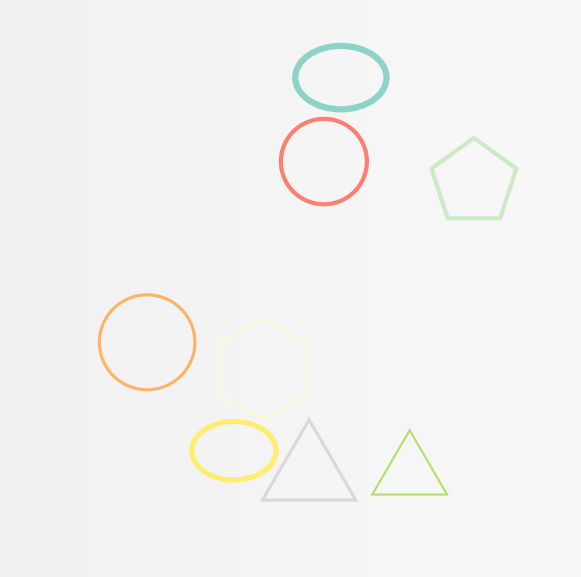[{"shape": "oval", "thickness": 3, "radius": 0.39, "center": [0.586, 0.865]}, {"shape": "hexagon", "thickness": 0.5, "radius": 0.44, "center": [0.453, 0.36]}, {"shape": "circle", "thickness": 2, "radius": 0.37, "center": [0.557, 0.719]}, {"shape": "circle", "thickness": 1.5, "radius": 0.41, "center": [0.253, 0.406]}, {"shape": "triangle", "thickness": 1, "radius": 0.37, "center": [0.705, 0.18]}, {"shape": "triangle", "thickness": 1.5, "radius": 0.46, "center": [0.532, 0.18]}, {"shape": "pentagon", "thickness": 2, "radius": 0.38, "center": [0.815, 0.683]}, {"shape": "oval", "thickness": 2.5, "radius": 0.36, "center": [0.403, 0.219]}]